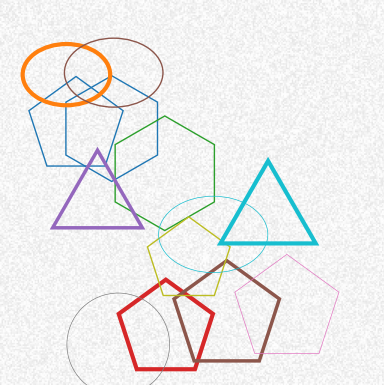[{"shape": "hexagon", "thickness": 1, "radius": 0.69, "center": [0.29, 0.666]}, {"shape": "pentagon", "thickness": 1, "radius": 0.64, "center": [0.197, 0.673]}, {"shape": "oval", "thickness": 3, "radius": 0.57, "center": [0.172, 0.806]}, {"shape": "hexagon", "thickness": 1, "radius": 0.74, "center": [0.428, 0.55]}, {"shape": "pentagon", "thickness": 3, "radius": 0.64, "center": [0.431, 0.145]}, {"shape": "triangle", "thickness": 2.5, "radius": 0.67, "center": [0.253, 0.476]}, {"shape": "oval", "thickness": 1, "radius": 0.64, "center": [0.295, 0.811]}, {"shape": "pentagon", "thickness": 2.5, "radius": 0.72, "center": [0.589, 0.179]}, {"shape": "pentagon", "thickness": 0.5, "radius": 0.71, "center": [0.745, 0.197]}, {"shape": "circle", "thickness": 0.5, "radius": 0.67, "center": [0.307, 0.105]}, {"shape": "pentagon", "thickness": 1, "radius": 0.56, "center": [0.49, 0.324]}, {"shape": "triangle", "thickness": 3, "radius": 0.71, "center": [0.696, 0.439]}, {"shape": "oval", "thickness": 0.5, "radius": 0.71, "center": [0.554, 0.391]}]